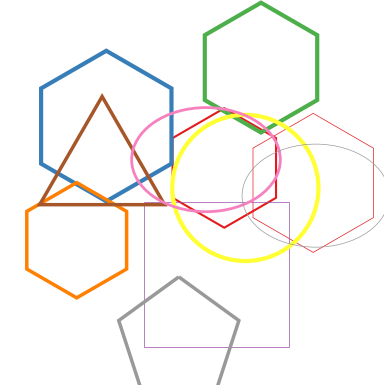[{"shape": "hexagon", "thickness": 1.5, "radius": 0.78, "center": [0.583, 0.564]}, {"shape": "hexagon", "thickness": 0.5, "radius": 0.9, "center": [0.813, 0.525]}, {"shape": "hexagon", "thickness": 3, "radius": 0.98, "center": [0.276, 0.673]}, {"shape": "hexagon", "thickness": 3, "radius": 0.84, "center": [0.678, 0.824]}, {"shape": "square", "thickness": 0.5, "radius": 0.94, "center": [0.562, 0.287]}, {"shape": "hexagon", "thickness": 2.5, "radius": 0.75, "center": [0.199, 0.376]}, {"shape": "circle", "thickness": 3, "radius": 0.95, "center": [0.637, 0.512]}, {"shape": "triangle", "thickness": 2.5, "radius": 0.94, "center": [0.265, 0.562]}, {"shape": "oval", "thickness": 2, "radius": 0.97, "center": [0.535, 0.585]}, {"shape": "oval", "thickness": 0.5, "radius": 0.96, "center": [0.82, 0.492]}, {"shape": "pentagon", "thickness": 2.5, "radius": 0.82, "center": [0.464, 0.117]}]